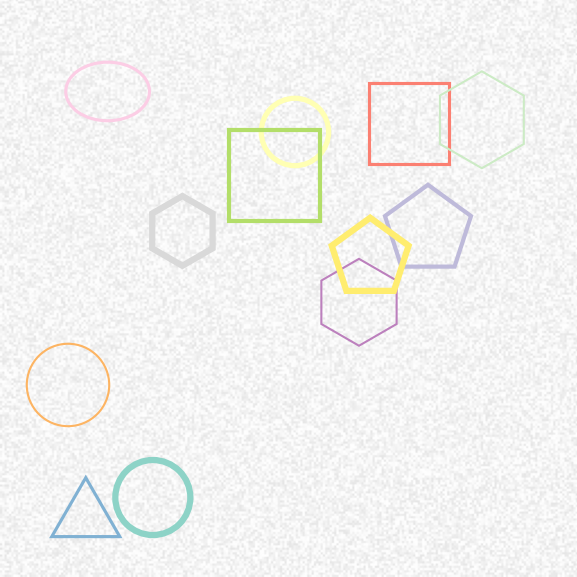[{"shape": "circle", "thickness": 3, "radius": 0.32, "center": [0.265, 0.138]}, {"shape": "circle", "thickness": 2.5, "radius": 0.29, "center": [0.511, 0.771]}, {"shape": "pentagon", "thickness": 2, "radius": 0.39, "center": [0.741, 0.601]}, {"shape": "square", "thickness": 1.5, "radius": 0.35, "center": [0.708, 0.785]}, {"shape": "triangle", "thickness": 1.5, "radius": 0.34, "center": [0.149, 0.104]}, {"shape": "circle", "thickness": 1, "radius": 0.36, "center": [0.118, 0.333]}, {"shape": "square", "thickness": 2, "radius": 0.39, "center": [0.475, 0.695]}, {"shape": "oval", "thickness": 1.5, "radius": 0.36, "center": [0.186, 0.841]}, {"shape": "hexagon", "thickness": 3, "radius": 0.3, "center": [0.316, 0.599]}, {"shape": "hexagon", "thickness": 1, "radius": 0.38, "center": [0.622, 0.476]}, {"shape": "hexagon", "thickness": 1, "radius": 0.42, "center": [0.834, 0.792]}, {"shape": "pentagon", "thickness": 3, "radius": 0.35, "center": [0.641, 0.552]}]